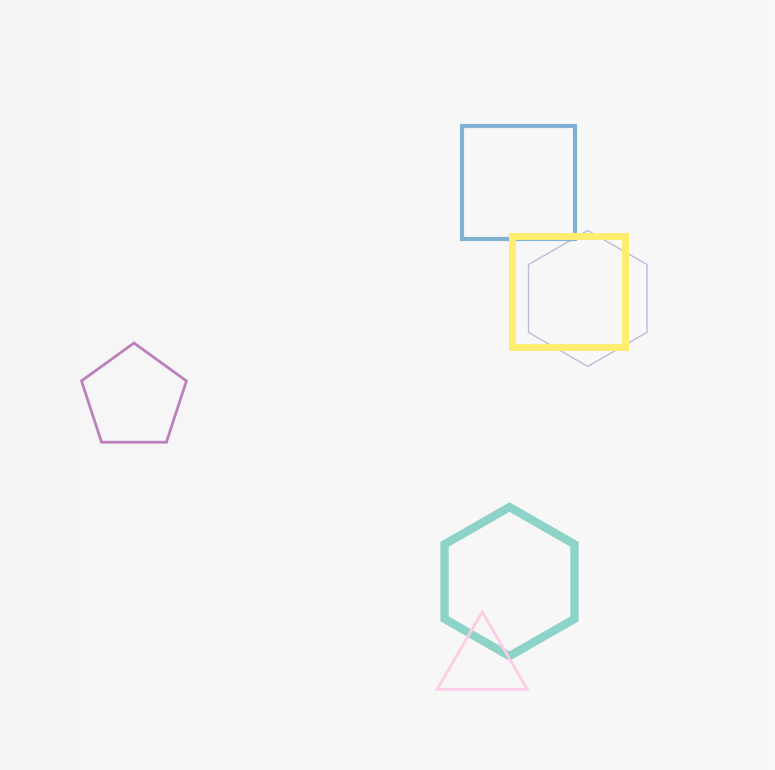[{"shape": "hexagon", "thickness": 3, "radius": 0.48, "center": [0.657, 0.245]}, {"shape": "hexagon", "thickness": 0.5, "radius": 0.44, "center": [0.758, 0.612]}, {"shape": "square", "thickness": 1.5, "radius": 0.36, "center": [0.669, 0.763]}, {"shape": "triangle", "thickness": 1, "radius": 0.34, "center": [0.622, 0.138]}, {"shape": "pentagon", "thickness": 1, "radius": 0.36, "center": [0.173, 0.483]}, {"shape": "square", "thickness": 2.5, "radius": 0.36, "center": [0.734, 0.622]}]